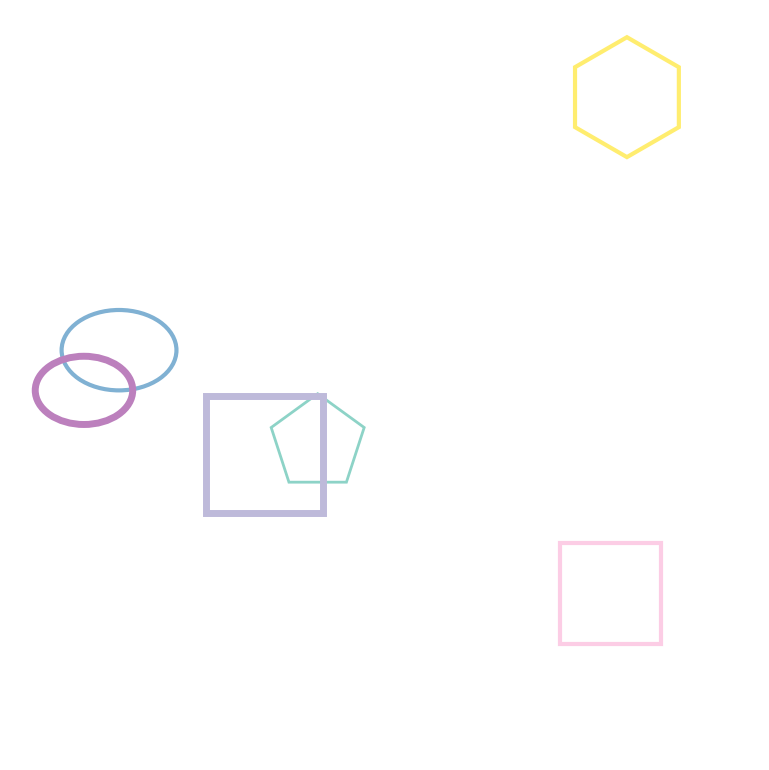[{"shape": "pentagon", "thickness": 1, "radius": 0.32, "center": [0.413, 0.425]}, {"shape": "square", "thickness": 2.5, "radius": 0.38, "center": [0.344, 0.41]}, {"shape": "oval", "thickness": 1.5, "radius": 0.37, "center": [0.155, 0.545]}, {"shape": "square", "thickness": 1.5, "radius": 0.33, "center": [0.793, 0.23]}, {"shape": "oval", "thickness": 2.5, "radius": 0.32, "center": [0.109, 0.493]}, {"shape": "hexagon", "thickness": 1.5, "radius": 0.39, "center": [0.814, 0.874]}]